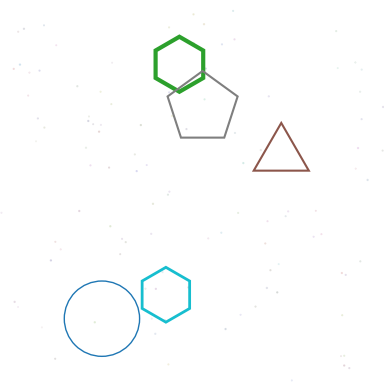[{"shape": "circle", "thickness": 1, "radius": 0.49, "center": [0.265, 0.172]}, {"shape": "hexagon", "thickness": 3, "radius": 0.36, "center": [0.466, 0.833]}, {"shape": "triangle", "thickness": 1.5, "radius": 0.41, "center": [0.731, 0.598]}, {"shape": "pentagon", "thickness": 1.5, "radius": 0.48, "center": [0.526, 0.72]}, {"shape": "hexagon", "thickness": 2, "radius": 0.36, "center": [0.431, 0.234]}]